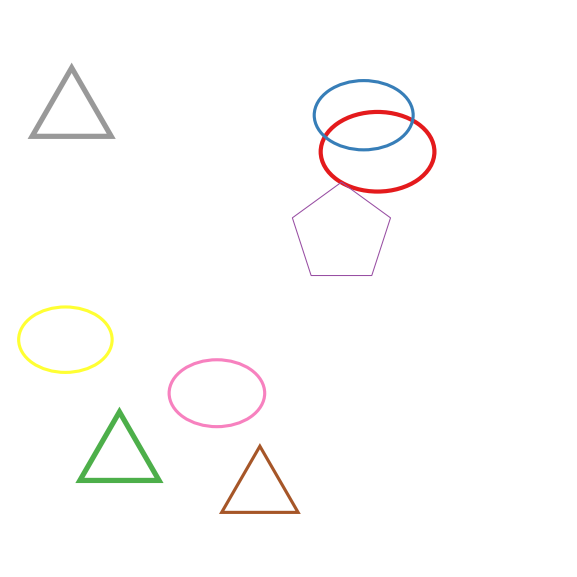[{"shape": "oval", "thickness": 2, "radius": 0.49, "center": [0.654, 0.736]}, {"shape": "oval", "thickness": 1.5, "radius": 0.43, "center": [0.63, 0.8]}, {"shape": "triangle", "thickness": 2.5, "radius": 0.4, "center": [0.207, 0.207]}, {"shape": "pentagon", "thickness": 0.5, "radius": 0.45, "center": [0.591, 0.594]}, {"shape": "oval", "thickness": 1.5, "radius": 0.4, "center": [0.113, 0.411]}, {"shape": "triangle", "thickness": 1.5, "radius": 0.38, "center": [0.45, 0.15]}, {"shape": "oval", "thickness": 1.5, "radius": 0.41, "center": [0.376, 0.318]}, {"shape": "triangle", "thickness": 2.5, "radius": 0.4, "center": [0.124, 0.803]}]